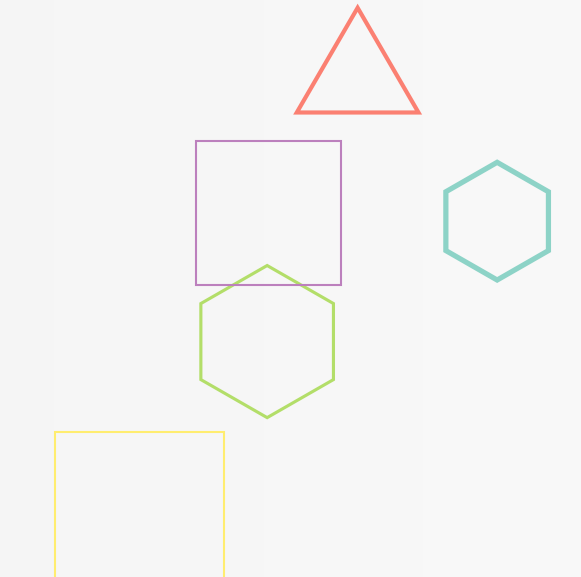[{"shape": "hexagon", "thickness": 2.5, "radius": 0.51, "center": [0.855, 0.616]}, {"shape": "triangle", "thickness": 2, "radius": 0.6, "center": [0.615, 0.865]}, {"shape": "hexagon", "thickness": 1.5, "radius": 0.66, "center": [0.46, 0.408]}, {"shape": "square", "thickness": 1, "radius": 0.62, "center": [0.461, 0.629]}, {"shape": "square", "thickness": 1, "radius": 0.73, "center": [0.24, 0.106]}]